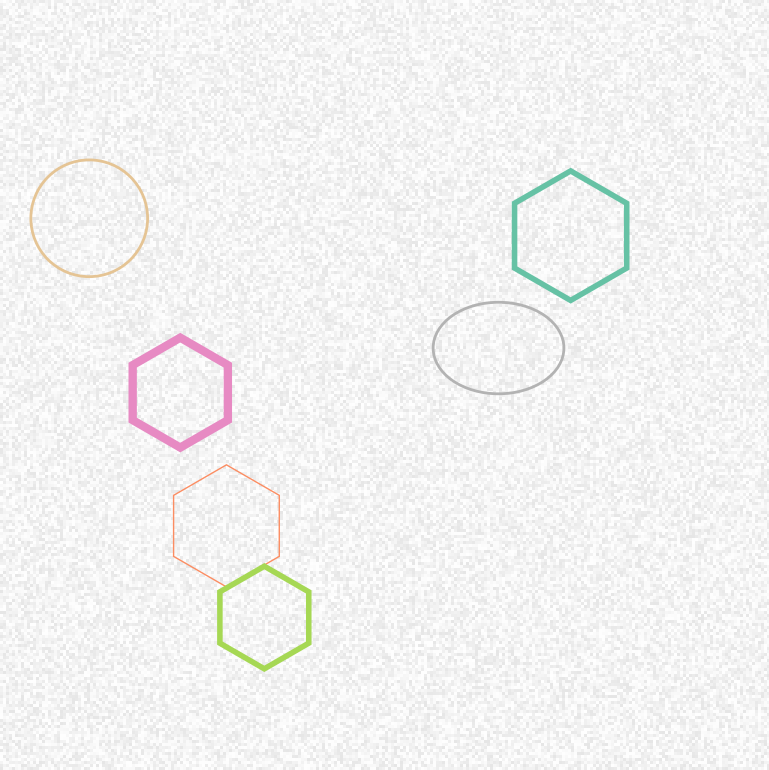[{"shape": "hexagon", "thickness": 2, "radius": 0.42, "center": [0.741, 0.694]}, {"shape": "hexagon", "thickness": 0.5, "radius": 0.4, "center": [0.294, 0.317]}, {"shape": "hexagon", "thickness": 3, "radius": 0.36, "center": [0.234, 0.49]}, {"shape": "hexagon", "thickness": 2, "radius": 0.33, "center": [0.343, 0.198]}, {"shape": "circle", "thickness": 1, "radius": 0.38, "center": [0.116, 0.717]}, {"shape": "oval", "thickness": 1, "radius": 0.42, "center": [0.647, 0.548]}]